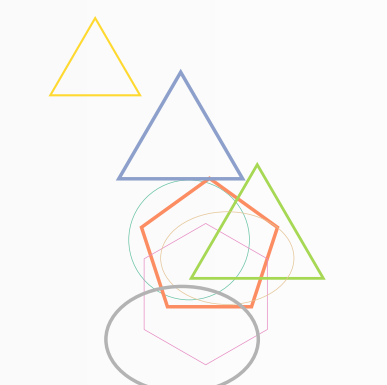[{"shape": "circle", "thickness": 0.5, "radius": 0.78, "center": [0.488, 0.377]}, {"shape": "pentagon", "thickness": 2.5, "radius": 0.92, "center": [0.541, 0.352]}, {"shape": "triangle", "thickness": 2.5, "radius": 0.92, "center": [0.466, 0.628]}, {"shape": "hexagon", "thickness": 0.5, "radius": 0.92, "center": [0.531, 0.236]}, {"shape": "triangle", "thickness": 2, "radius": 0.98, "center": [0.664, 0.375]}, {"shape": "triangle", "thickness": 1.5, "radius": 0.67, "center": [0.246, 0.819]}, {"shape": "oval", "thickness": 0.5, "radius": 0.86, "center": [0.587, 0.33]}, {"shape": "oval", "thickness": 2.5, "radius": 0.98, "center": [0.47, 0.118]}]